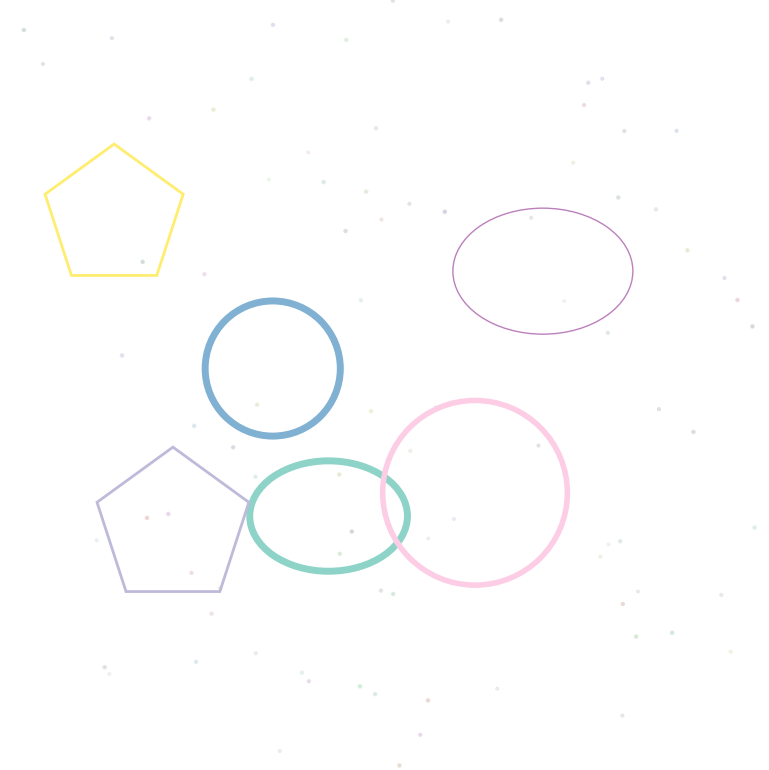[{"shape": "oval", "thickness": 2.5, "radius": 0.51, "center": [0.427, 0.33]}, {"shape": "pentagon", "thickness": 1, "radius": 0.52, "center": [0.225, 0.316]}, {"shape": "circle", "thickness": 2.5, "radius": 0.44, "center": [0.354, 0.521]}, {"shape": "circle", "thickness": 2, "radius": 0.6, "center": [0.617, 0.36]}, {"shape": "oval", "thickness": 0.5, "radius": 0.58, "center": [0.705, 0.648]}, {"shape": "pentagon", "thickness": 1, "radius": 0.47, "center": [0.148, 0.719]}]